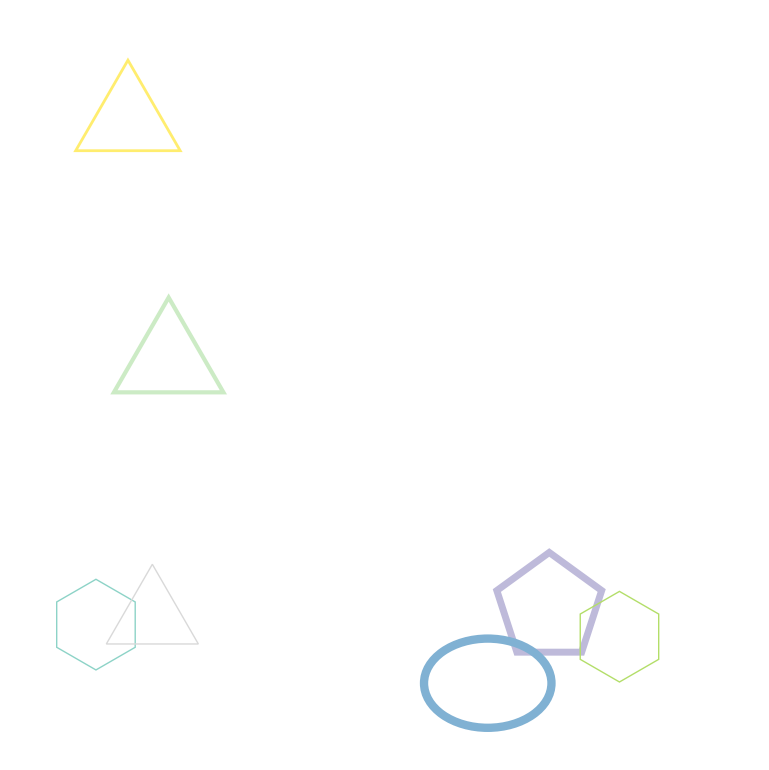[{"shape": "hexagon", "thickness": 0.5, "radius": 0.29, "center": [0.125, 0.189]}, {"shape": "pentagon", "thickness": 2.5, "radius": 0.36, "center": [0.713, 0.211]}, {"shape": "oval", "thickness": 3, "radius": 0.41, "center": [0.633, 0.113]}, {"shape": "hexagon", "thickness": 0.5, "radius": 0.29, "center": [0.805, 0.173]}, {"shape": "triangle", "thickness": 0.5, "radius": 0.34, "center": [0.198, 0.198]}, {"shape": "triangle", "thickness": 1.5, "radius": 0.41, "center": [0.219, 0.532]}, {"shape": "triangle", "thickness": 1, "radius": 0.39, "center": [0.166, 0.843]}]